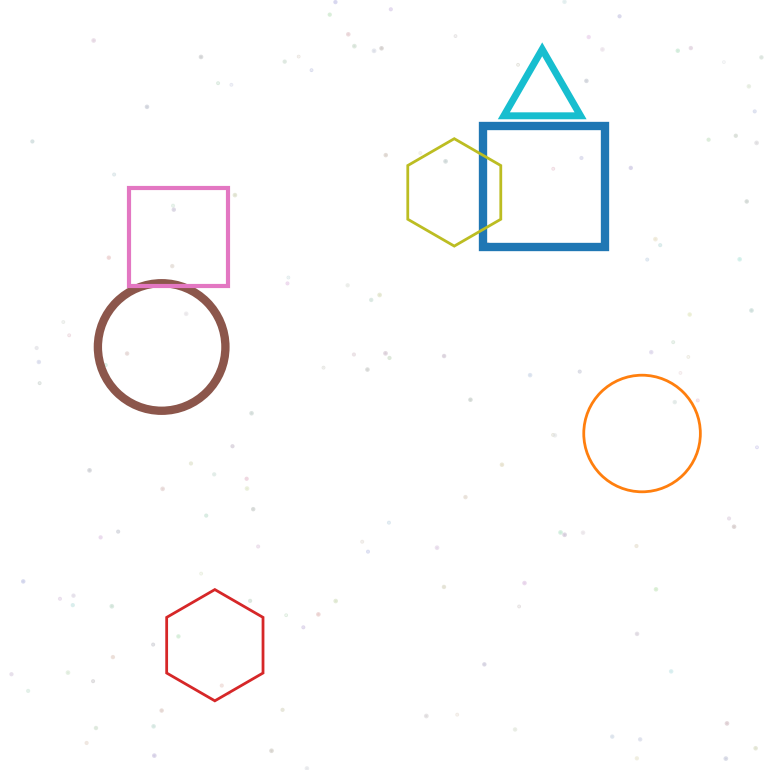[{"shape": "square", "thickness": 3, "radius": 0.39, "center": [0.706, 0.758]}, {"shape": "circle", "thickness": 1, "radius": 0.38, "center": [0.834, 0.437]}, {"shape": "hexagon", "thickness": 1, "radius": 0.36, "center": [0.279, 0.162]}, {"shape": "circle", "thickness": 3, "radius": 0.41, "center": [0.21, 0.549]}, {"shape": "square", "thickness": 1.5, "radius": 0.32, "center": [0.232, 0.692]}, {"shape": "hexagon", "thickness": 1, "radius": 0.35, "center": [0.59, 0.75]}, {"shape": "triangle", "thickness": 2.5, "radius": 0.29, "center": [0.704, 0.878]}]